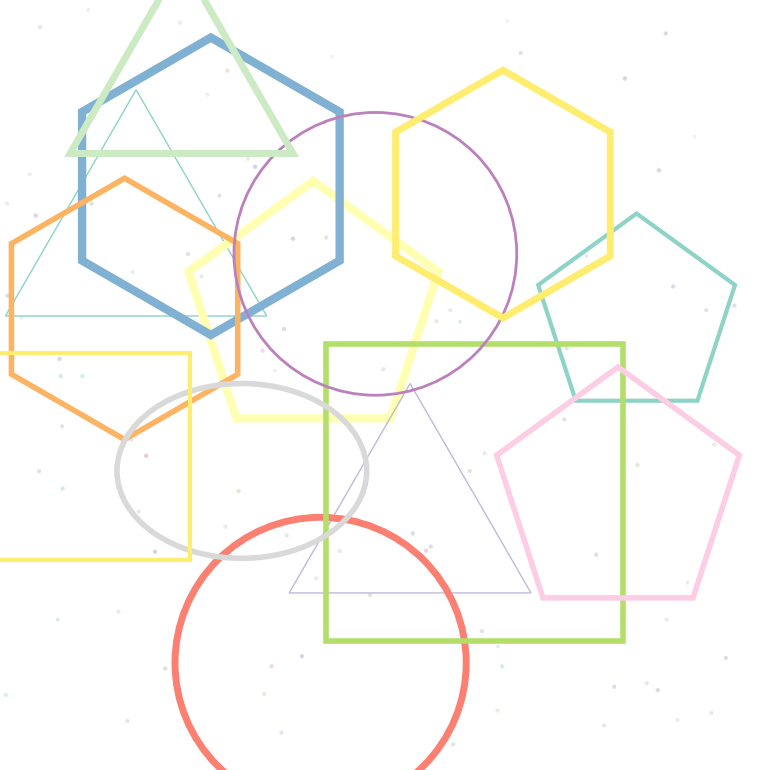[{"shape": "triangle", "thickness": 0.5, "radius": 0.98, "center": [0.177, 0.688]}, {"shape": "pentagon", "thickness": 1.5, "radius": 0.67, "center": [0.827, 0.588]}, {"shape": "pentagon", "thickness": 3, "radius": 0.85, "center": [0.407, 0.595]}, {"shape": "triangle", "thickness": 0.5, "radius": 0.91, "center": [0.533, 0.321]}, {"shape": "circle", "thickness": 2.5, "radius": 0.95, "center": [0.416, 0.139]}, {"shape": "hexagon", "thickness": 3, "radius": 0.97, "center": [0.274, 0.758]}, {"shape": "hexagon", "thickness": 2, "radius": 0.85, "center": [0.162, 0.599]}, {"shape": "square", "thickness": 2, "radius": 0.96, "center": [0.616, 0.36]}, {"shape": "pentagon", "thickness": 2, "radius": 0.83, "center": [0.803, 0.358]}, {"shape": "oval", "thickness": 2, "radius": 0.81, "center": [0.314, 0.388]}, {"shape": "circle", "thickness": 1, "radius": 0.92, "center": [0.487, 0.67]}, {"shape": "triangle", "thickness": 2.5, "radius": 0.84, "center": [0.236, 0.884]}, {"shape": "square", "thickness": 1.5, "radius": 0.67, "center": [0.113, 0.407]}, {"shape": "hexagon", "thickness": 2.5, "radius": 0.8, "center": [0.653, 0.748]}]